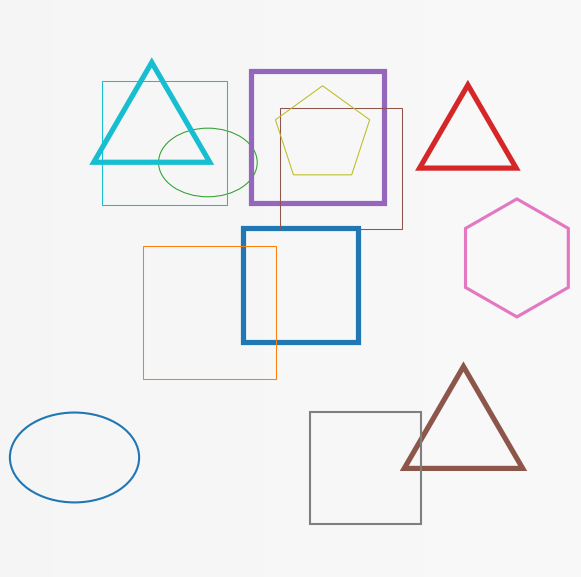[{"shape": "square", "thickness": 2.5, "radius": 0.49, "center": [0.518, 0.506]}, {"shape": "oval", "thickness": 1, "radius": 0.56, "center": [0.128, 0.207]}, {"shape": "square", "thickness": 0.5, "radius": 0.57, "center": [0.36, 0.458]}, {"shape": "oval", "thickness": 0.5, "radius": 0.42, "center": [0.358, 0.718]}, {"shape": "triangle", "thickness": 2.5, "radius": 0.48, "center": [0.805, 0.756]}, {"shape": "square", "thickness": 2.5, "radius": 0.57, "center": [0.545, 0.762]}, {"shape": "square", "thickness": 0.5, "radius": 0.53, "center": [0.587, 0.708]}, {"shape": "triangle", "thickness": 2.5, "radius": 0.59, "center": [0.797, 0.247]}, {"shape": "hexagon", "thickness": 1.5, "radius": 0.51, "center": [0.889, 0.553]}, {"shape": "square", "thickness": 1, "radius": 0.48, "center": [0.629, 0.189]}, {"shape": "pentagon", "thickness": 0.5, "radius": 0.43, "center": [0.555, 0.765]}, {"shape": "square", "thickness": 0.5, "radius": 0.54, "center": [0.283, 0.751]}, {"shape": "triangle", "thickness": 2.5, "radius": 0.58, "center": [0.261, 0.776]}]